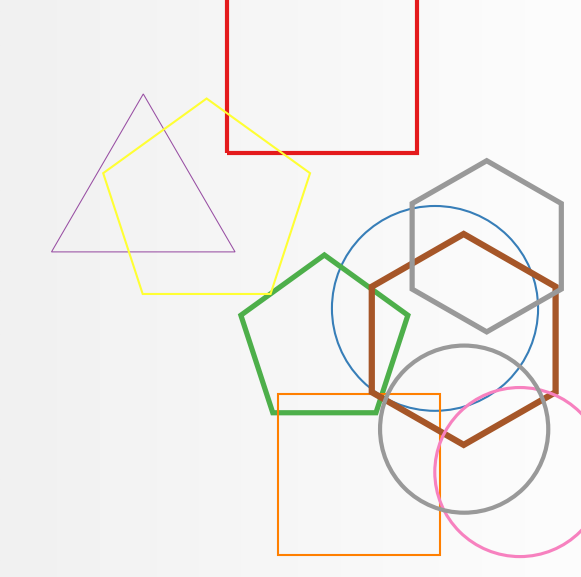[{"shape": "square", "thickness": 2, "radius": 0.82, "center": [0.554, 0.898]}, {"shape": "circle", "thickness": 1, "radius": 0.89, "center": [0.748, 0.465]}, {"shape": "pentagon", "thickness": 2.5, "radius": 0.76, "center": [0.558, 0.407]}, {"shape": "triangle", "thickness": 0.5, "radius": 0.91, "center": [0.247, 0.654]}, {"shape": "square", "thickness": 1, "radius": 0.7, "center": [0.618, 0.177]}, {"shape": "pentagon", "thickness": 1, "radius": 0.94, "center": [0.355, 0.641]}, {"shape": "hexagon", "thickness": 3, "radius": 0.91, "center": [0.798, 0.411]}, {"shape": "circle", "thickness": 1.5, "radius": 0.73, "center": [0.894, 0.182]}, {"shape": "circle", "thickness": 2, "radius": 0.72, "center": [0.799, 0.256]}, {"shape": "hexagon", "thickness": 2.5, "radius": 0.74, "center": [0.837, 0.573]}]